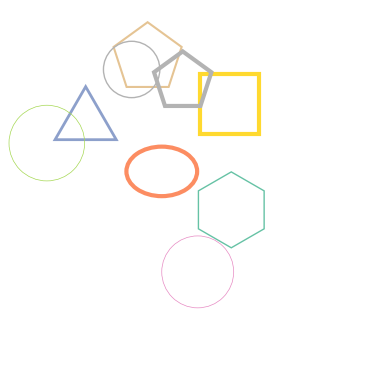[{"shape": "hexagon", "thickness": 1, "radius": 0.49, "center": [0.601, 0.455]}, {"shape": "oval", "thickness": 3, "radius": 0.46, "center": [0.42, 0.555]}, {"shape": "triangle", "thickness": 2, "radius": 0.46, "center": [0.222, 0.683]}, {"shape": "circle", "thickness": 0.5, "radius": 0.47, "center": [0.514, 0.294]}, {"shape": "circle", "thickness": 0.5, "radius": 0.49, "center": [0.122, 0.628]}, {"shape": "square", "thickness": 3, "radius": 0.39, "center": [0.596, 0.73]}, {"shape": "pentagon", "thickness": 1.5, "radius": 0.46, "center": [0.383, 0.849]}, {"shape": "pentagon", "thickness": 3, "radius": 0.39, "center": [0.475, 0.788]}, {"shape": "circle", "thickness": 1, "radius": 0.37, "center": [0.342, 0.82]}]